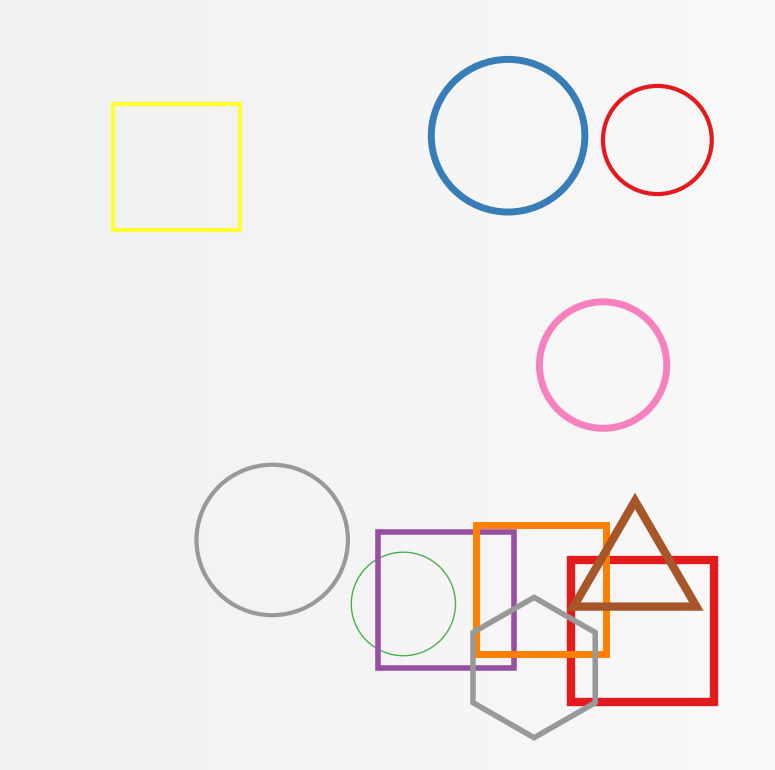[{"shape": "square", "thickness": 3, "radius": 0.46, "center": [0.829, 0.18]}, {"shape": "circle", "thickness": 1.5, "radius": 0.35, "center": [0.848, 0.818]}, {"shape": "circle", "thickness": 2.5, "radius": 0.5, "center": [0.656, 0.824]}, {"shape": "circle", "thickness": 0.5, "radius": 0.34, "center": [0.521, 0.216]}, {"shape": "square", "thickness": 2, "radius": 0.44, "center": [0.575, 0.221]}, {"shape": "square", "thickness": 2.5, "radius": 0.42, "center": [0.698, 0.235]}, {"shape": "square", "thickness": 1.5, "radius": 0.41, "center": [0.227, 0.783]}, {"shape": "triangle", "thickness": 3, "radius": 0.46, "center": [0.819, 0.258]}, {"shape": "circle", "thickness": 2.5, "radius": 0.41, "center": [0.778, 0.526]}, {"shape": "hexagon", "thickness": 2, "radius": 0.46, "center": [0.689, 0.133]}, {"shape": "circle", "thickness": 1.5, "radius": 0.49, "center": [0.351, 0.299]}]